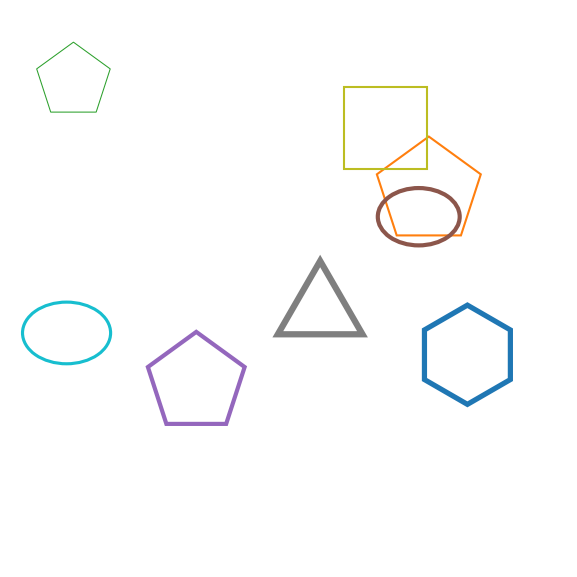[{"shape": "hexagon", "thickness": 2.5, "radius": 0.43, "center": [0.809, 0.385]}, {"shape": "pentagon", "thickness": 1, "radius": 0.47, "center": [0.743, 0.668]}, {"shape": "pentagon", "thickness": 0.5, "radius": 0.33, "center": [0.127, 0.859]}, {"shape": "pentagon", "thickness": 2, "radius": 0.44, "center": [0.34, 0.336]}, {"shape": "oval", "thickness": 2, "radius": 0.35, "center": [0.725, 0.624]}, {"shape": "triangle", "thickness": 3, "radius": 0.42, "center": [0.554, 0.463]}, {"shape": "square", "thickness": 1, "radius": 0.36, "center": [0.668, 0.778]}, {"shape": "oval", "thickness": 1.5, "radius": 0.38, "center": [0.115, 0.423]}]